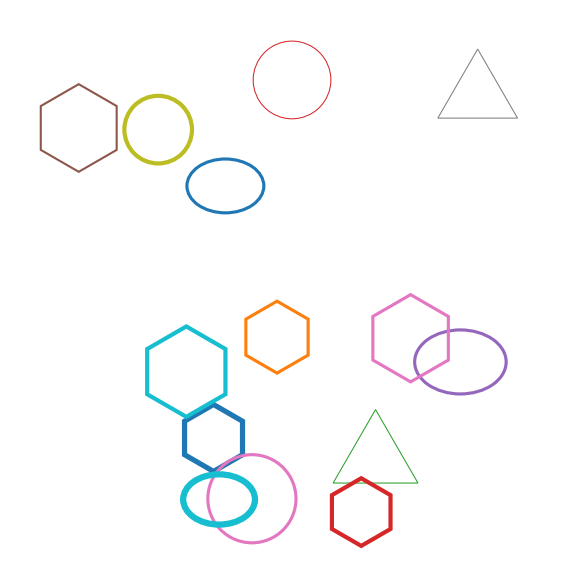[{"shape": "oval", "thickness": 1.5, "radius": 0.33, "center": [0.39, 0.677]}, {"shape": "hexagon", "thickness": 2.5, "radius": 0.29, "center": [0.37, 0.241]}, {"shape": "hexagon", "thickness": 1.5, "radius": 0.31, "center": [0.48, 0.415]}, {"shape": "triangle", "thickness": 0.5, "radius": 0.42, "center": [0.65, 0.205]}, {"shape": "circle", "thickness": 0.5, "radius": 0.34, "center": [0.506, 0.861]}, {"shape": "hexagon", "thickness": 2, "radius": 0.29, "center": [0.626, 0.112]}, {"shape": "oval", "thickness": 1.5, "radius": 0.4, "center": [0.797, 0.372]}, {"shape": "hexagon", "thickness": 1, "radius": 0.38, "center": [0.136, 0.778]}, {"shape": "hexagon", "thickness": 1.5, "radius": 0.38, "center": [0.711, 0.413]}, {"shape": "circle", "thickness": 1.5, "radius": 0.38, "center": [0.436, 0.136]}, {"shape": "triangle", "thickness": 0.5, "radius": 0.4, "center": [0.827, 0.834]}, {"shape": "circle", "thickness": 2, "radius": 0.29, "center": [0.274, 0.775]}, {"shape": "hexagon", "thickness": 2, "radius": 0.39, "center": [0.323, 0.356]}, {"shape": "oval", "thickness": 3, "radius": 0.31, "center": [0.379, 0.134]}]